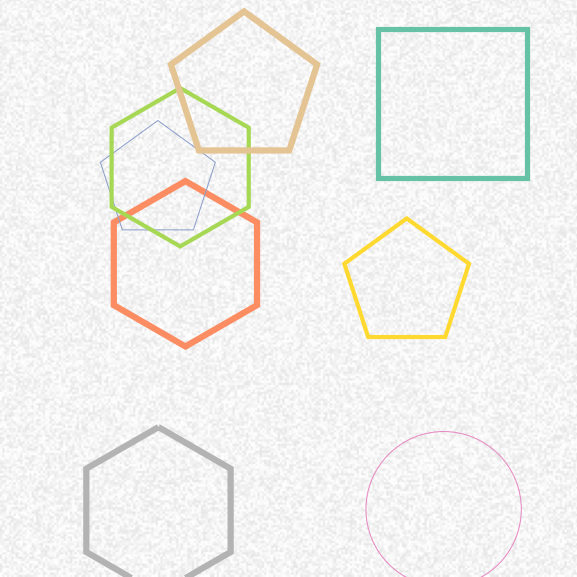[{"shape": "square", "thickness": 2.5, "radius": 0.65, "center": [0.783, 0.82]}, {"shape": "hexagon", "thickness": 3, "radius": 0.72, "center": [0.321, 0.542]}, {"shape": "pentagon", "thickness": 0.5, "radius": 0.52, "center": [0.273, 0.686]}, {"shape": "circle", "thickness": 0.5, "radius": 0.67, "center": [0.768, 0.117]}, {"shape": "hexagon", "thickness": 2, "radius": 0.69, "center": [0.312, 0.71]}, {"shape": "pentagon", "thickness": 2, "radius": 0.57, "center": [0.704, 0.507]}, {"shape": "pentagon", "thickness": 3, "radius": 0.67, "center": [0.423, 0.846]}, {"shape": "hexagon", "thickness": 3, "radius": 0.72, "center": [0.274, 0.115]}]